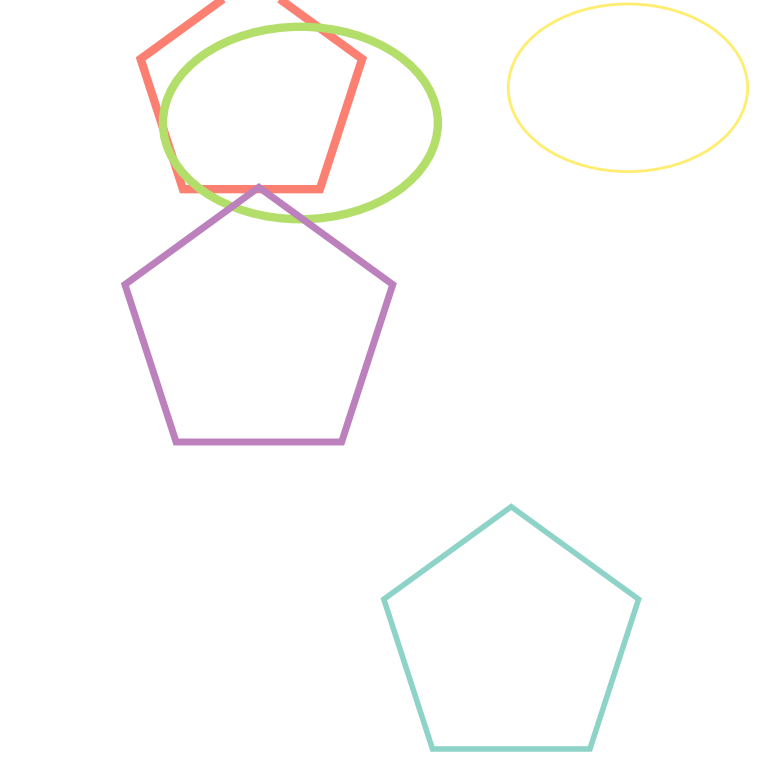[{"shape": "pentagon", "thickness": 2, "radius": 0.87, "center": [0.664, 0.168]}, {"shape": "pentagon", "thickness": 3, "radius": 0.76, "center": [0.326, 0.877]}, {"shape": "oval", "thickness": 3, "radius": 0.89, "center": [0.39, 0.84]}, {"shape": "pentagon", "thickness": 2.5, "radius": 0.91, "center": [0.336, 0.574]}, {"shape": "oval", "thickness": 1, "radius": 0.78, "center": [0.816, 0.886]}]